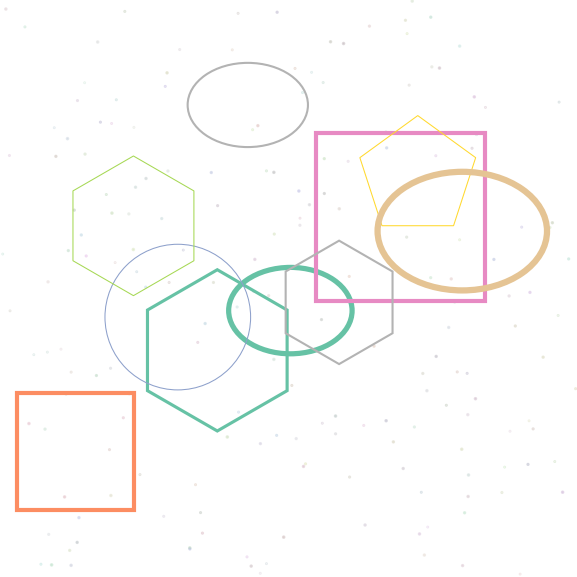[{"shape": "oval", "thickness": 2.5, "radius": 0.53, "center": [0.503, 0.461]}, {"shape": "hexagon", "thickness": 1.5, "radius": 0.7, "center": [0.376, 0.392]}, {"shape": "square", "thickness": 2, "radius": 0.51, "center": [0.131, 0.218]}, {"shape": "circle", "thickness": 0.5, "radius": 0.63, "center": [0.308, 0.45]}, {"shape": "square", "thickness": 2, "radius": 0.73, "center": [0.694, 0.623]}, {"shape": "hexagon", "thickness": 0.5, "radius": 0.6, "center": [0.231, 0.608]}, {"shape": "pentagon", "thickness": 0.5, "radius": 0.53, "center": [0.723, 0.694]}, {"shape": "oval", "thickness": 3, "radius": 0.73, "center": [0.801, 0.599]}, {"shape": "hexagon", "thickness": 1, "radius": 0.53, "center": [0.587, 0.476]}, {"shape": "oval", "thickness": 1, "radius": 0.52, "center": [0.429, 0.817]}]